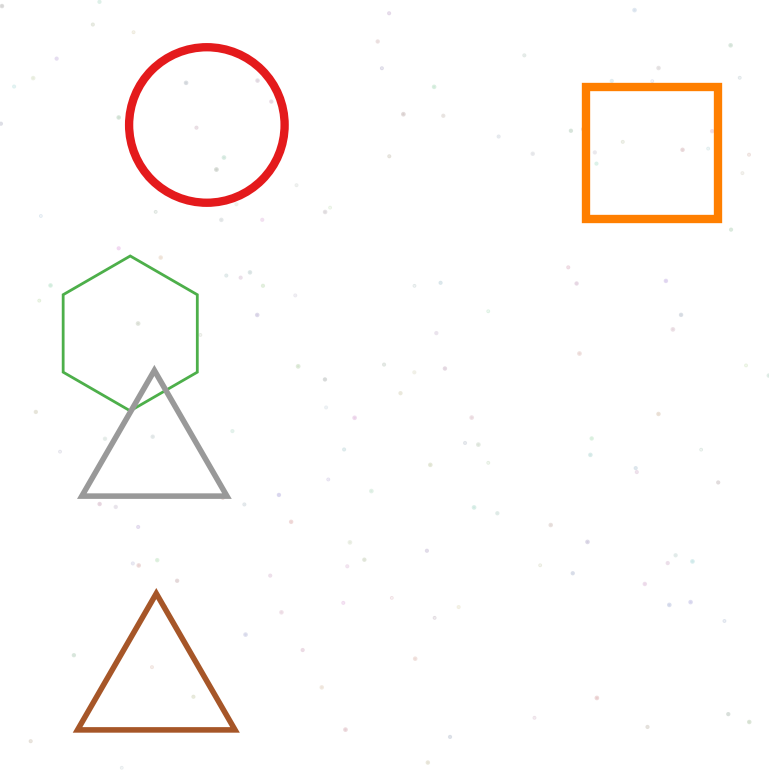[{"shape": "circle", "thickness": 3, "radius": 0.5, "center": [0.269, 0.838]}, {"shape": "hexagon", "thickness": 1, "radius": 0.5, "center": [0.169, 0.567]}, {"shape": "square", "thickness": 3, "radius": 0.43, "center": [0.846, 0.801]}, {"shape": "triangle", "thickness": 2, "radius": 0.59, "center": [0.203, 0.111]}, {"shape": "triangle", "thickness": 2, "radius": 0.54, "center": [0.2, 0.41]}]